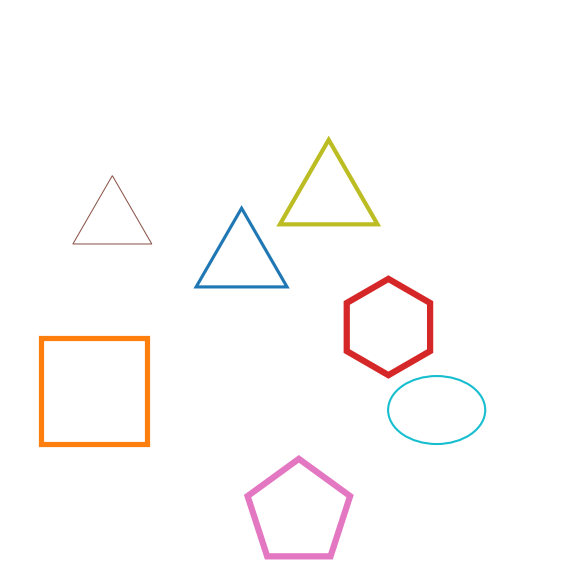[{"shape": "triangle", "thickness": 1.5, "radius": 0.45, "center": [0.418, 0.548]}, {"shape": "square", "thickness": 2.5, "radius": 0.46, "center": [0.163, 0.323]}, {"shape": "hexagon", "thickness": 3, "radius": 0.42, "center": [0.673, 0.433]}, {"shape": "triangle", "thickness": 0.5, "radius": 0.39, "center": [0.195, 0.616]}, {"shape": "pentagon", "thickness": 3, "radius": 0.47, "center": [0.517, 0.111]}, {"shape": "triangle", "thickness": 2, "radius": 0.49, "center": [0.569, 0.659]}, {"shape": "oval", "thickness": 1, "radius": 0.42, "center": [0.756, 0.289]}]